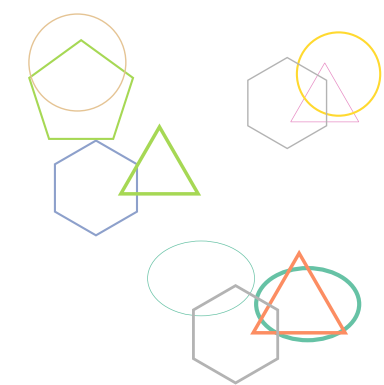[{"shape": "oval", "thickness": 0.5, "radius": 0.69, "center": [0.522, 0.277]}, {"shape": "oval", "thickness": 3, "radius": 0.67, "center": [0.799, 0.21]}, {"shape": "triangle", "thickness": 2.5, "radius": 0.69, "center": [0.777, 0.204]}, {"shape": "hexagon", "thickness": 1.5, "radius": 0.62, "center": [0.249, 0.512]}, {"shape": "triangle", "thickness": 0.5, "radius": 0.51, "center": [0.843, 0.735]}, {"shape": "pentagon", "thickness": 1.5, "radius": 0.71, "center": [0.211, 0.754]}, {"shape": "triangle", "thickness": 2.5, "radius": 0.58, "center": [0.414, 0.554]}, {"shape": "circle", "thickness": 1.5, "radius": 0.54, "center": [0.879, 0.808]}, {"shape": "circle", "thickness": 1, "radius": 0.63, "center": [0.201, 0.838]}, {"shape": "hexagon", "thickness": 2, "radius": 0.63, "center": [0.612, 0.132]}, {"shape": "hexagon", "thickness": 1, "radius": 0.59, "center": [0.746, 0.732]}]